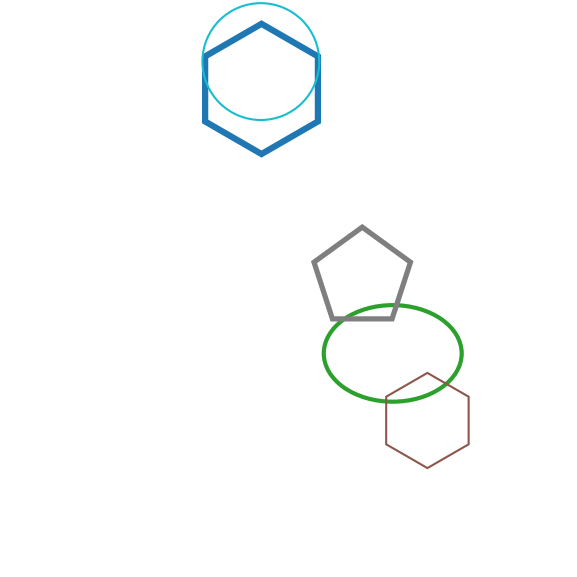[{"shape": "hexagon", "thickness": 3, "radius": 0.56, "center": [0.453, 0.845]}, {"shape": "oval", "thickness": 2, "radius": 0.6, "center": [0.68, 0.387]}, {"shape": "hexagon", "thickness": 1, "radius": 0.41, "center": [0.74, 0.271]}, {"shape": "pentagon", "thickness": 2.5, "radius": 0.44, "center": [0.627, 0.518]}, {"shape": "circle", "thickness": 1, "radius": 0.51, "center": [0.452, 0.893]}]